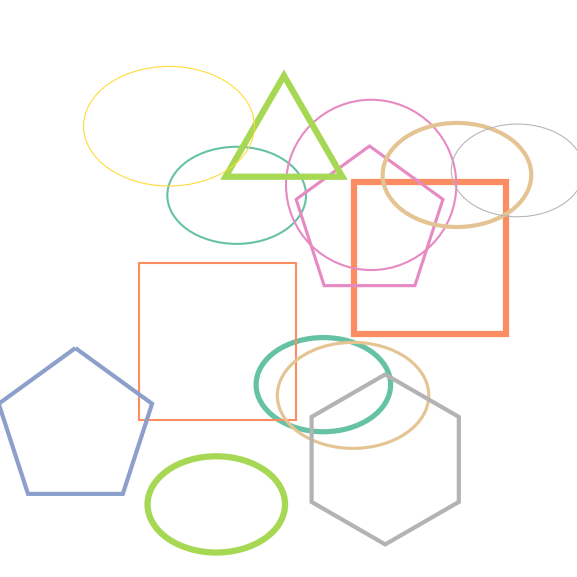[{"shape": "oval", "thickness": 2.5, "radius": 0.58, "center": [0.56, 0.333]}, {"shape": "oval", "thickness": 1, "radius": 0.6, "center": [0.41, 0.661]}, {"shape": "square", "thickness": 3, "radius": 0.66, "center": [0.745, 0.553]}, {"shape": "square", "thickness": 1, "radius": 0.68, "center": [0.376, 0.407]}, {"shape": "pentagon", "thickness": 2, "radius": 0.7, "center": [0.131, 0.257]}, {"shape": "pentagon", "thickness": 1.5, "radius": 0.67, "center": [0.64, 0.613]}, {"shape": "circle", "thickness": 1, "radius": 0.74, "center": [0.643, 0.679]}, {"shape": "triangle", "thickness": 3, "radius": 0.58, "center": [0.492, 0.751]}, {"shape": "oval", "thickness": 3, "radius": 0.6, "center": [0.375, 0.126]}, {"shape": "oval", "thickness": 0.5, "radius": 0.74, "center": [0.293, 0.781]}, {"shape": "oval", "thickness": 2, "radius": 0.64, "center": [0.791, 0.696]}, {"shape": "oval", "thickness": 1.5, "radius": 0.66, "center": [0.611, 0.314]}, {"shape": "oval", "thickness": 0.5, "radius": 0.57, "center": [0.896, 0.704]}, {"shape": "hexagon", "thickness": 2, "radius": 0.74, "center": [0.667, 0.204]}]